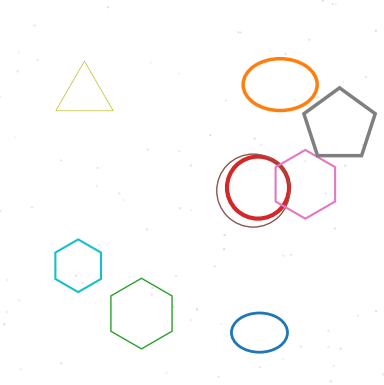[{"shape": "oval", "thickness": 2, "radius": 0.36, "center": [0.674, 0.136]}, {"shape": "oval", "thickness": 2.5, "radius": 0.48, "center": [0.728, 0.78]}, {"shape": "hexagon", "thickness": 1, "radius": 0.46, "center": [0.367, 0.186]}, {"shape": "circle", "thickness": 3, "radius": 0.4, "center": [0.67, 0.513]}, {"shape": "circle", "thickness": 1, "radius": 0.47, "center": [0.658, 0.505]}, {"shape": "hexagon", "thickness": 1.5, "radius": 0.45, "center": [0.793, 0.521]}, {"shape": "pentagon", "thickness": 2.5, "radius": 0.49, "center": [0.882, 0.674]}, {"shape": "triangle", "thickness": 0.5, "radius": 0.43, "center": [0.219, 0.755]}, {"shape": "hexagon", "thickness": 1.5, "radius": 0.34, "center": [0.203, 0.31]}]